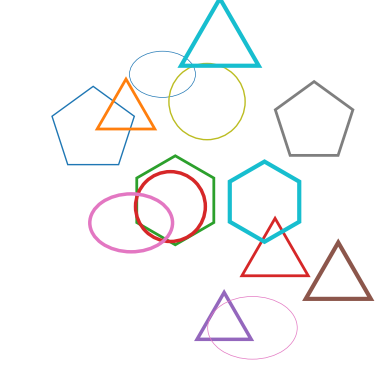[{"shape": "oval", "thickness": 0.5, "radius": 0.43, "center": [0.422, 0.807]}, {"shape": "pentagon", "thickness": 1, "radius": 0.56, "center": [0.242, 0.663]}, {"shape": "triangle", "thickness": 2, "radius": 0.43, "center": [0.327, 0.708]}, {"shape": "hexagon", "thickness": 2, "radius": 0.58, "center": [0.455, 0.48]}, {"shape": "triangle", "thickness": 2, "radius": 0.5, "center": [0.714, 0.333]}, {"shape": "circle", "thickness": 2.5, "radius": 0.45, "center": [0.443, 0.463]}, {"shape": "triangle", "thickness": 2.5, "radius": 0.41, "center": [0.582, 0.159]}, {"shape": "triangle", "thickness": 3, "radius": 0.49, "center": [0.879, 0.273]}, {"shape": "oval", "thickness": 0.5, "radius": 0.58, "center": [0.656, 0.149]}, {"shape": "oval", "thickness": 2.5, "radius": 0.54, "center": [0.341, 0.421]}, {"shape": "pentagon", "thickness": 2, "radius": 0.53, "center": [0.816, 0.682]}, {"shape": "circle", "thickness": 1, "radius": 0.49, "center": [0.538, 0.736]}, {"shape": "triangle", "thickness": 3, "radius": 0.58, "center": [0.571, 0.887]}, {"shape": "hexagon", "thickness": 3, "radius": 0.52, "center": [0.687, 0.476]}]